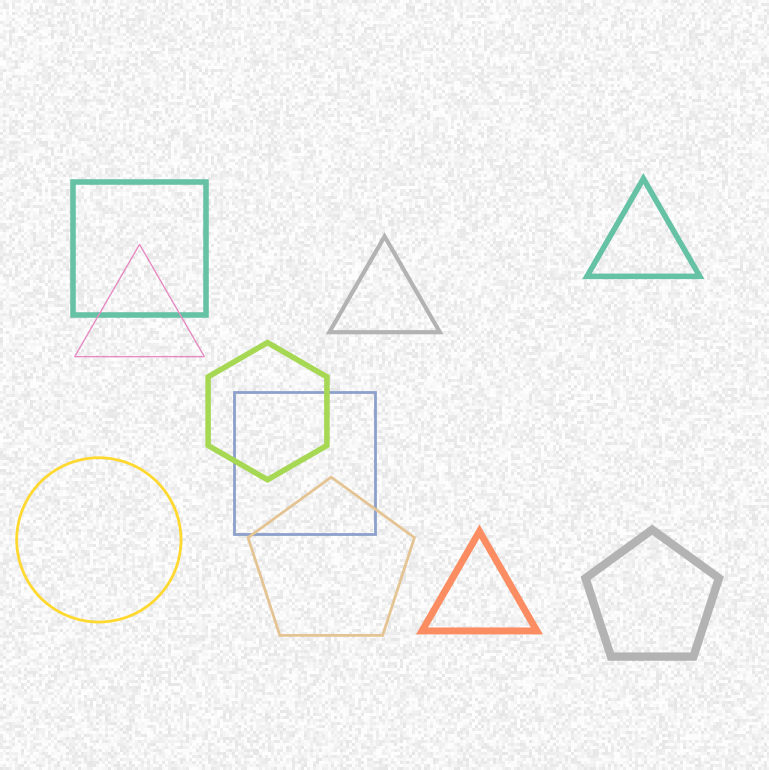[{"shape": "triangle", "thickness": 2, "radius": 0.42, "center": [0.836, 0.683]}, {"shape": "square", "thickness": 2, "radius": 0.43, "center": [0.181, 0.677]}, {"shape": "triangle", "thickness": 2.5, "radius": 0.43, "center": [0.623, 0.224]}, {"shape": "square", "thickness": 1, "radius": 0.46, "center": [0.395, 0.399]}, {"shape": "triangle", "thickness": 0.5, "radius": 0.49, "center": [0.181, 0.585]}, {"shape": "hexagon", "thickness": 2, "radius": 0.45, "center": [0.347, 0.466]}, {"shape": "circle", "thickness": 1, "radius": 0.53, "center": [0.128, 0.299]}, {"shape": "pentagon", "thickness": 1, "radius": 0.57, "center": [0.43, 0.267]}, {"shape": "triangle", "thickness": 1.5, "radius": 0.41, "center": [0.499, 0.61]}, {"shape": "pentagon", "thickness": 3, "radius": 0.46, "center": [0.847, 0.221]}]